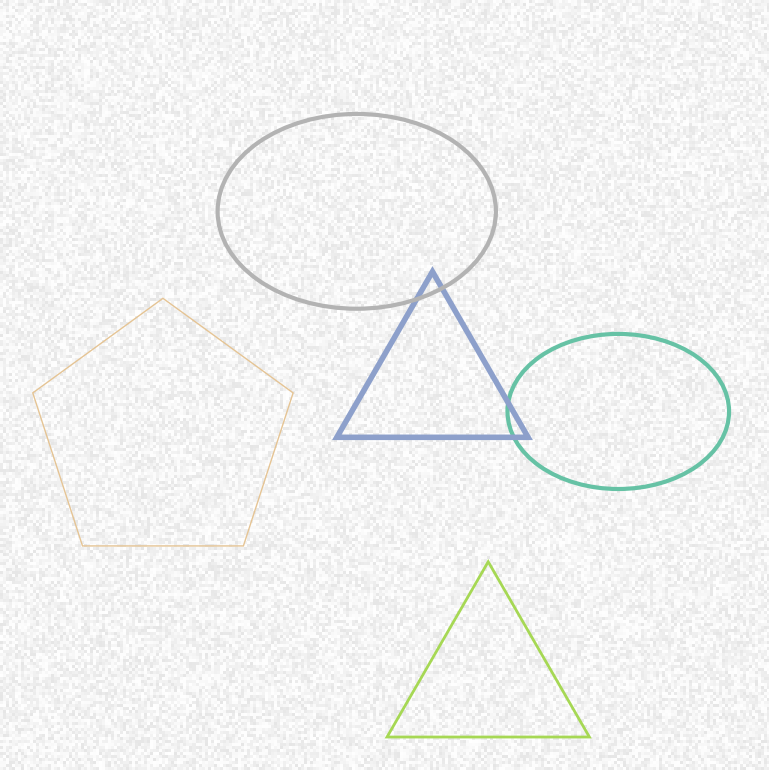[{"shape": "oval", "thickness": 1.5, "radius": 0.72, "center": [0.803, 0.466]}, {"shape": "triangle", "thickness": 2, "radius": 0.72, "center": [0.562, 0.504]}, {"shape": "triangle", "thickness": 1, "radius": 0.76, "center": [0.634, 0.119]}, {"shape": "pentagon", "thickness": 0.5, "radius": 0.89, "center": [0.212, 0.435]}, {"shape": "oval", "thickness": 1.5, "radius": 0.9, "center": [0.463, 0.726]}]